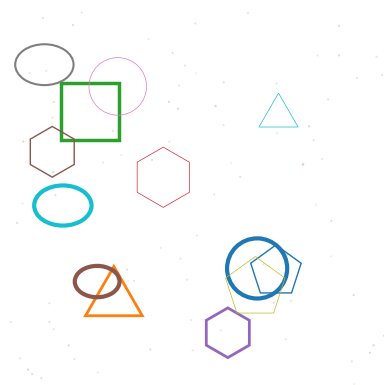[{"shape": "pentagon", "thickness": 1, "radius": 0.34, "center": [0.717, 0.295]}, {"shape": "circle", "thickness": 3, "radius": 0.39, "center": [0.668, 0.303]}, {"shape": "triangle", "thickness": 2, "radius": 0.43, "center": [0.296, 0.223]}, {"shape": "square", "thickness": 2.5, "radius": 0.37, "center": [0.234, 0.711]}, {"shape": "hexagon", "thickness": 0.5, "radius": 0.39, "center": [0.424, 0.54]}, {"shape": "hexagon", "thickness": 2, "radius": 0.32, "center": [0.592, 0.136]}, {"shape": "hexagon", "thickness": 1, "radius": 0.33, "center": [0.136, 0.606]}, {"shape": "oval", "thickness": 3, "radius": 0.29, "center": [0.252, 0.269]}, {"shape": "circle", "thickness": 0.5, "radius": 0.37, "center": [0.306, 0.776]}, {"shape": "oval", "thickness": 1.5, "radius": 0.38, "center": [0.115, 0.832]}, {"shape": "pentagon", "thickness": 0.5, "radius": 0.41, "center": [0.663, 0.253]}, {"shape": "triangle", "thickness": 0.5, "radius": 0.29, "center": [0.724, 0.699]}, {"shape": "oval", "thickness": 3, "radius": 0.37, "center": [0.163, 0.466]}]